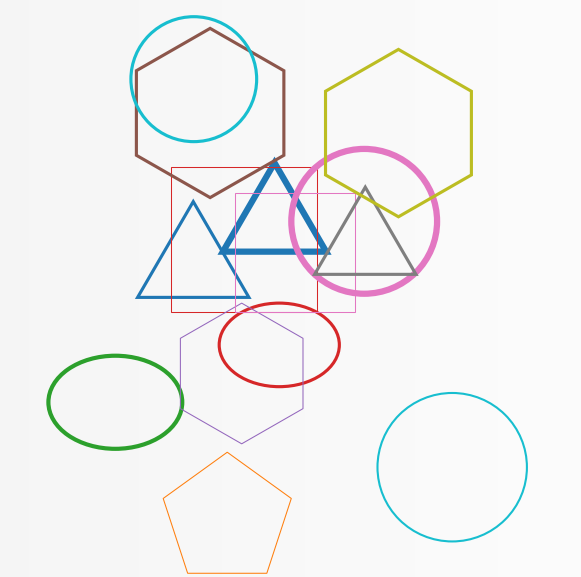[{"shape": "triangle", "thickness": 1.5, "radius": 0.55, "center": [0.332, 0.539]}, {"shape": "triangle", "thickness": 3, "radius": 0.51, "center": [0.472, 0.615]}, {"shape": "pentagon", "thickness": 0.5, "radius": 0.58, "center": [0.391, 0.1]}, {"shape": "oval", "thickness": 2, "radius": 0.58, "center": [0.198, 0.303]}, {"shape": "square", "thickness": 0.5, "radius": 0.63, "center": [0.42, 0.585]}, {"shape": "oval", "thickness": 1.5, "radius": 0.52, "center": [0.48, 0.402]}, {"shape": "hexagon", "thickness": 0.5, "radius": 0.61, "center": [0.416, 0.352]}, {"shape": "hexagon", "thickness": 1.5, "radius": 0.73, "center": [0.362, 0.803]}, {"shape": "square", "thickness": 0.5, "radius": 0.51, "center": [0.508, 0.562]}, {"shape": "circle", "thickness": 3, "radius": 0.63, "center": [0.627, 0.616]}, {"shape": "triangle", "thickness": 1.5, "radius": 0.5, "center": [0.628, 0.574]}, {"shape": "hexagon", "thickness": 1.5, "radius": 0.72, "center": [0.686, 0.769]}, {"shape": "circle", "thickness": 1.5, "radius": 0.54, "center": [0.333, 0.862]}, {"shape": "circle", "thickness": 1, "radius": 0.64, "center": [0.778, 0.19]}]